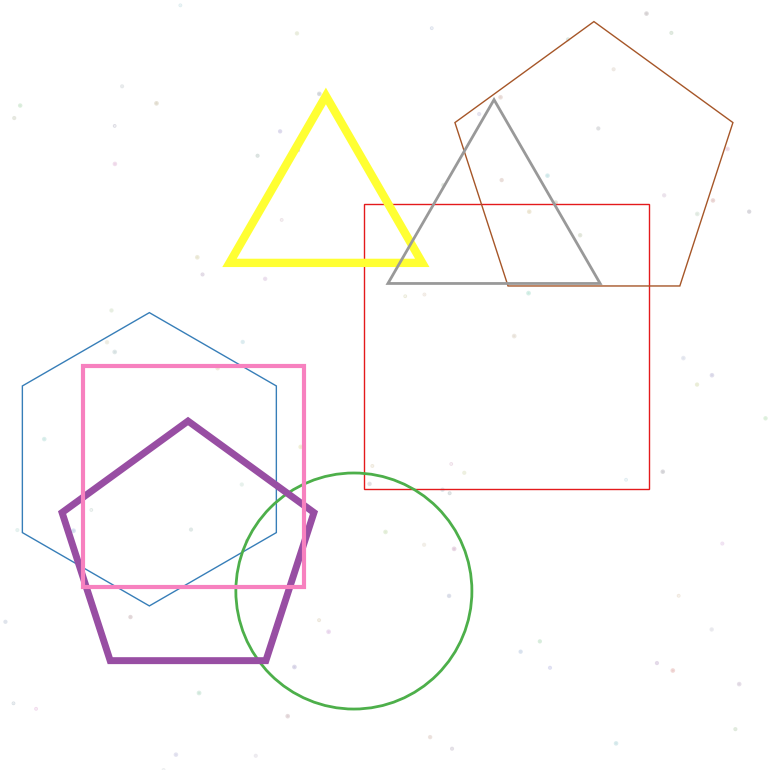[{"shape": "square", "thickness": 0.5, "radius": 0.93, "center": [0.658, 0.55]}, {"shape": "hexagon", "thickness": 0.5, "radius": 0.95, "center": [0.194, 0.404]}, {"shape": "circle", "thickness": 1, "radius": 0.77, "center": [0.46, 0.232]}, {"shape": "pentagon", "thickness": 2.5, "radius": 0.86, "center": [0.244, 0.281]}, {"shape": "triangle", "thickness": 3, "radius": 0.72, "center": [0.423, 0.731]}, {"shape": "pentagon", "thickness": 0.5, "radius": 0.95, "center": [0.771, 0.782]}, {"shape": "square", "thickness": 1.5, "radius": 0.72, "center": [0.252, 0.381]}, {"shape": "triangle", "thickness": 1, "radius": 0.8, "center": [0.642, 0.711]}]